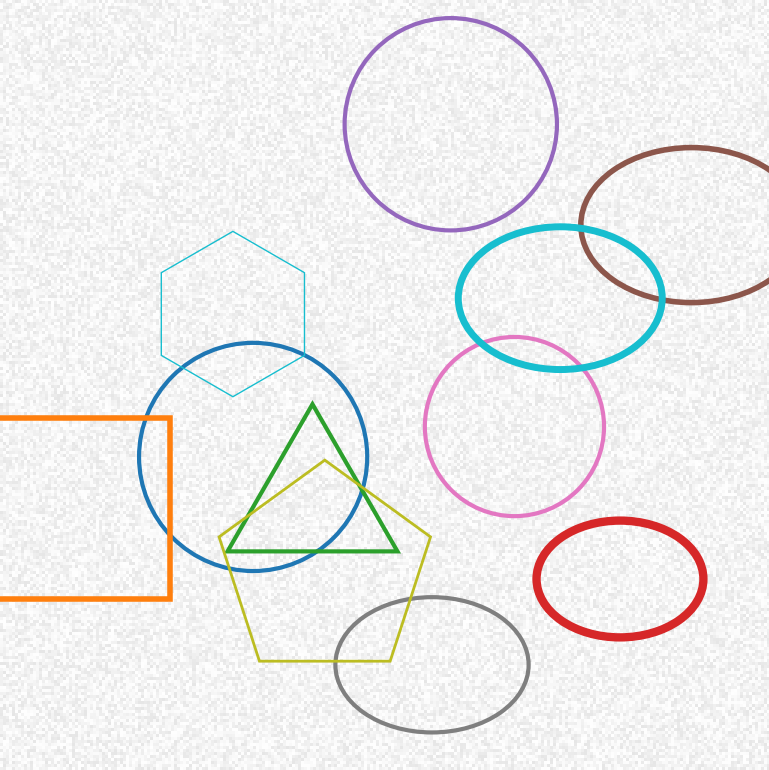[{"shape": "circle", "thickness": 1.5, "radius": 0.74, "center": [0.329, 0.407]}, {"shape": "square", "thickness": 2, "radius": 0.59, "center": [0.104, 0.34]}, {"shape": "triangle", "thickness": 1.5, "radius": 0.64, "center": [0.406, 0.348]}, {"shape": "oval", "thickness": 3, "radius": 0.54, "center": [0.805, 0.248]}, {"shape": "circle", "thickness": 1.5, "radius": 0.69, "center": [0.585, 0.839]}, {"shape": "oval", "thickness": 2, "radius": 0.72, "center": [0.898, 0.708]}, {"shape": "circle", "thickness": 1.5, "radius": 0.58, "center": [0.668, 0.446]}, {"shape": "oval", "thickness": 1.5, "radius": 0.63, "center": [0.561, 0.137]}, {"shape": "pentagon", "thickness": 1, "radius": 0.72, "center": [0.422, 0.258]}, {"shape": "hexagon", "thickness": 0.5, "radius": 0.54, "center": [0.302, 0.592]}, {"shape": "oval", "thickness": 2.5, "radius": 0.66, "center": [0.728, 0.613]}]